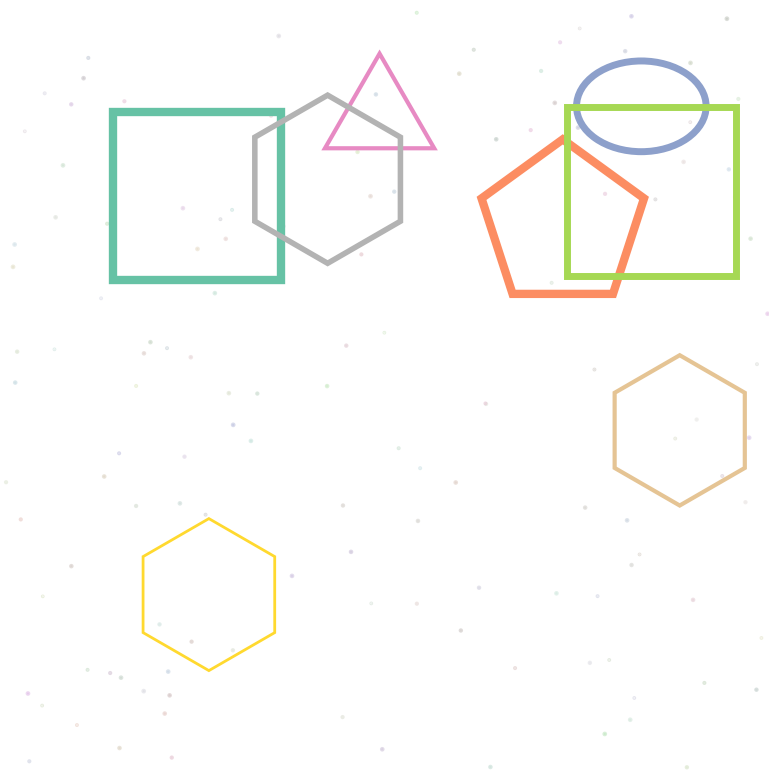[{"shape": "square", "thickness": 3, "radius": 0.55, "center": [0.256, 0.745]}, {"shape": "pentagon", "thickness": 3, "radius": 0.55, "center": [0.731, 0.708]}, {"shape": "oval", "thickness": 2.5, "radius": 0.42, "center": [0.833, 0.862]}, {"shape": "triangle", "thickness": 1.5, "radius": 0.41, "center": [0.493, 0.848]}, {"shape": "square", "thickness": 2.5, "radius": 0.55, "center": [0.847, 0.751]}, {"shape": "hexagon", "thickness": 1, "radius": 0.49, "center": [0.271, 0.228]}, {"shape": "hexagon", "thickness": 1.5, "radius": 0.49, "center": [0.883, 0.441]}, {"shape": "hexagon", "thickness": 2, "radius": 0.55, "center": [0.425, 0.767]}]